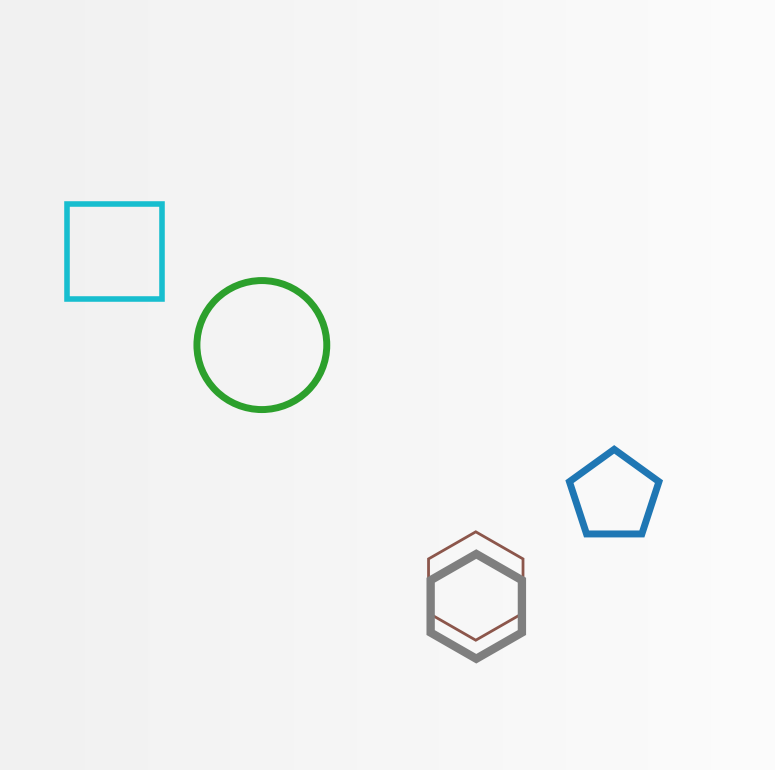[{"shape": "pentagon", "thickness": 2.5, "radius": 0.3, "center": [0.793, 0.356]}, {"shape": "circle", "thickness": 2.5, "radius": 0.42, "center": [0.338, 0.552]}, {"shape": "hexagon", "thickness": 1, "radius": 0.35, "center": [0.614, 0.239]}, {"shape": "hexagon", "thickness": 3, "radius": 0.34, "center": [0.615, 0.212]}, {"shape": "square", "thickness": 2, "radius": 0.31, "center": [0.148, 0.674]}]